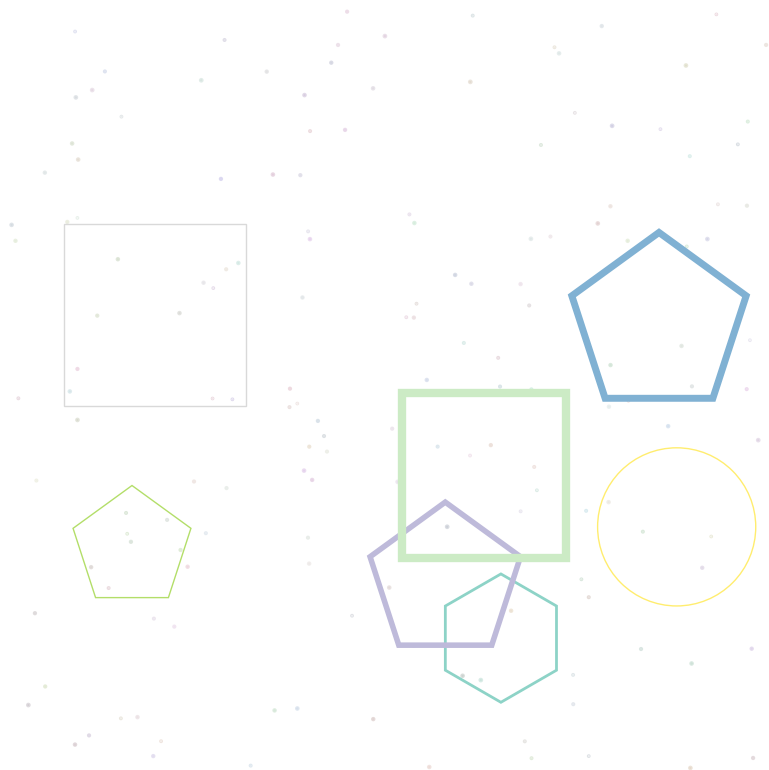[{"shape": "hexagon", "thickness": 1, "radius": 0.42, "center": [0.651, 0.171]}, {"shape": "pentagon", "thickness": 2, "radius": 0.51, "center": [0.578, 0.245]}, {"shape": "pentagon", "thickness": 2.5, "radius": 0.6, "center": [0.856, 0.579]}, {"shape": "pentagon", "thickness": 0.5, "radius": 0.4, "center": [0.171, 0.289]}, {"shape": "square", "thickness": 0.5, "radius": 0.59, "center": [0.201, 0.591]}, {"shape": "square", "thickness": 3, "radius": 0.53, "center": [0.629, 0.383]}, {"shape": "circle", "thickness": 0.5, "radius": 0.51, "center": [0.879, 0.316]}]